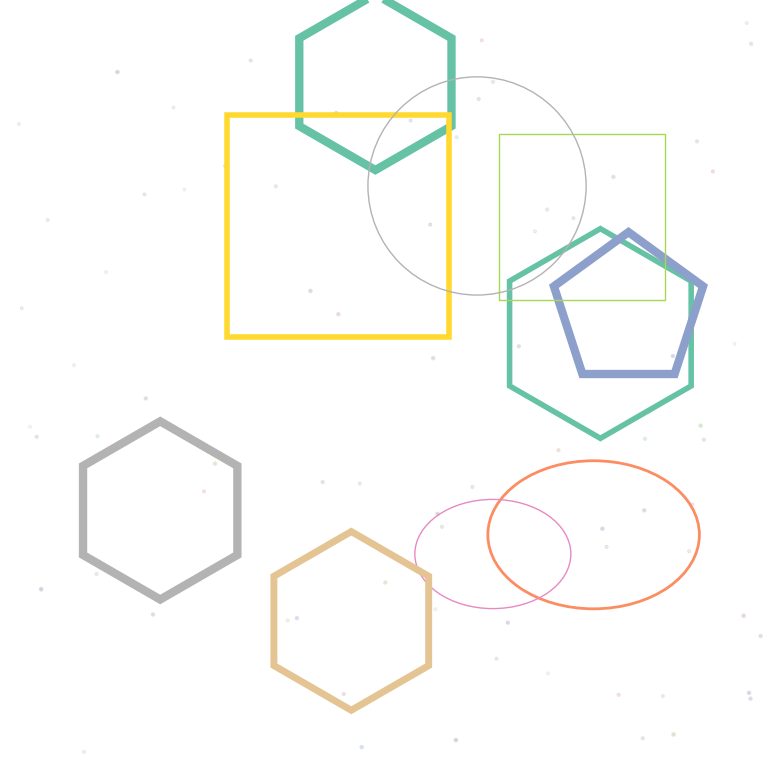[{"shape": "hexagon", "thickness": 2, "radius": 0.68, "center": [0.78, 0.567]}, {"shape": "hexagon", "thickness": 3, "radius": 0.57, "center": [0.488, 0.893]}, {"shape": "oval", "thickness": 1, "radius": 0.69, "center": [0.771, 0.305]}, {"shape": "pentagon", "thickness": 3, "radius": 0.51, "center": [0.816, 0.597]}, {"shape": "oval", "thickness": 0.5, "radius": 0.51, "center": [0.64, 0.281]}, {"shape": "square", "thickness": 0.5, "radius": 0.54, "center": [0.756, 0.719]}, {"shape": "square", "thickness": 2, "radius": 0.72, "center": [0.439, 0.706]}, {"shape": "hexagon", "thickness": 2.5, "radius": 0.58, "center": [0.456, 0.194]}, {"shape": "circle", "thickness": 0.5, "radius": 0.71, "center": [0.62, 0.759]}, {"shape": "hexagon", "thickness": 3, "radius": 0.58, "center": [0.208, 0.337]}]